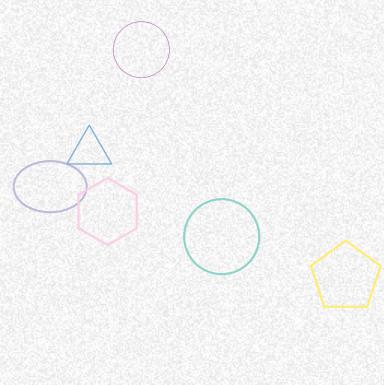[{"shape": "circle", "thickness": 1.5, "radius": 0.49, "center": [0.576, 0.385]}, {"shape": "oval", "thickness": 1.5, "radius": 0.47, "center": [0.13, 0.515]}, {"shape": "triangle", "thickness": 1, "radius": 0.34, "center": [0.232, 0.608]}, {"shape": "hexagon", "thickness": 1.5, "radius": 0.44, "center": [0.28, 0.451]}, {"shape": "circle", "thickness": 0.5, "radius": 0.36, "center": [0.367, 0.871]}, {"shape": "pentagon", "thickness": 1.5, "radius": 0.48, "center": [0.898, 0.28]}]